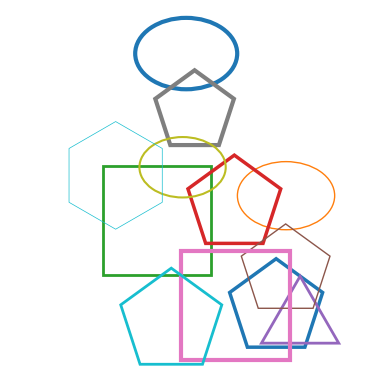[{"shape": "pentagon", "thickness": 2.5, "radius": 0.63, "center": [0.717, 0.201]}, {"shape": "oval", "thickness": 3, "radius": 0.66, "center": [0.484, 0.861]}, {"shape": "oval", "thickness": 1, "radius": 0.63, "center": [0.743, 0.492]}, {"shape": "square", "thickness": 2, "radius": 0.7, "center": [0.408, 0.427]}, {"shape": "pentagon", "thickness": 2.5, "radius": 0.63, "center": [0.609, 0.47]}, {"shape": "triangle", "thickness": 2, "radius": 0.58, "center": [0.779, 0.167]}, {"shape": "pentagon", "thickness": 1, "radius": 0.61, "center": [0.742, 0.297]}, {"shape": "square", "thickness": 3, "radius": 0.71, "center": [0.611, 0.206]}, {"shape": "pentagon", "thickness": 3, "radius": 0.54, "center": [0.505, 0.71]}, {"shape": "oval", "thickness": 1.5, "radius": 0.56, "center": [0.474, 0.566]}, {"shape": "pentagon", "thickness": 2, "radius": 0.69, "center": [0.445, 0.166]}, {"shape": "hexagon", "thickness": 0.5, "radius": 0.7, "center": [0.3, 0.544]}]